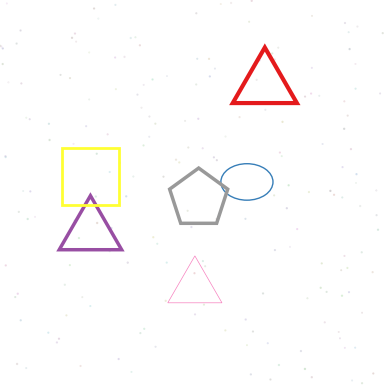[{"shape": "triangle", "thickness": 3, "radius": 0.48, "center": [0.688, 0.78]}, {"shape": "oval", "thickness": 1, "radius": 0.34, "center": [0.641, 0.527]}, {"shape": "triangle", "thickness": 2.5, "radius": 0.47, "center": [0.235, 0.398]}, {"shape": "square", "thickness": 2, "radius": 0.37, "center": [0.235, 0.541]}, {"shape": "triangle", "thickness": 0.5, "radius": 0.41, "center": [0.506, 0.254]}, {"shape": "pentagon", "thickness": 2.5, "radius": 0.4, "center": [0.516, 0.484]}]